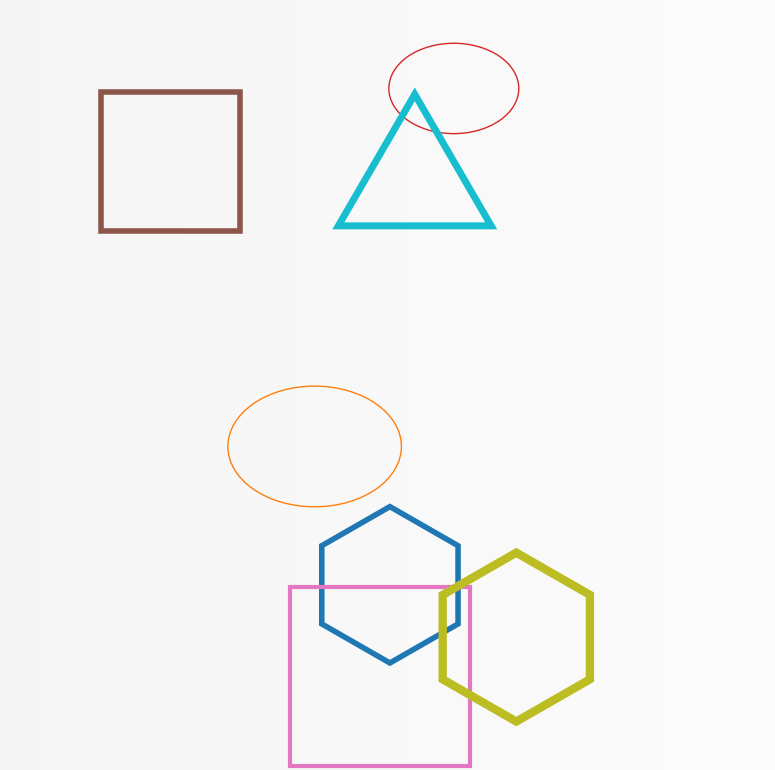[{"shape": "hexagon", "thickness": 2, "radius": 0.51, "center": [0.503, 0.241]}, {"shape": "oval", "thickness": 0.5, "radius": 0.56, "center": [0.406, 0.42]}, {"shape": "oval", "thickness": 0.5, "radius": 0.42, "center": [0.586, 0.885]}, {"shape": "square", "thickness": 2, "radius": 0.45, "center": [0.22, 0.791]}, {"shape": "square", "thickness": 1.5, "radius": 0.58, "center": [0.491, 0.121]}, {"shape": "hexagon", "thickness": 3, "radius": 0.55, "center": [0.666, 0.173]}, {"shape": "triangle", "thickness": 2.5, "radius": 0.57, "center": [0.535, 0.764]}]